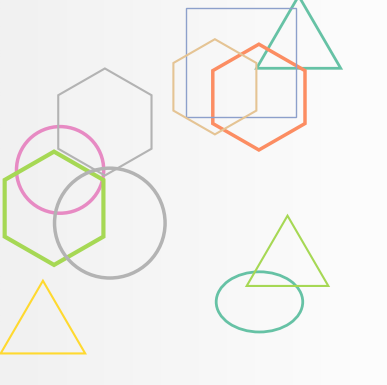[{"shape": "triangle", "thickness": 2, "radius": 0.63, "center": [0.771, 0.885]}, {"shape": "oval", "thickness": 2, "radius": 0.56, "center": [0.67, 0.216]}, {"shape": "hexagon", "thickness": 2.5, "radius": 0.69, "center": [0.668, 0.748]}, {"shape": "square", "thickness": 1, "radius": 0.71, "center": [0.621, 0.838]}, {"shape": "circle", "thickness": 2.5, "radius": 0.56, "center": [0.155, 0.559]}, {"shape": "triangle", "thickness": 1.5, "radius": 0.61, "center": [0.742, 0.318]}, {"shape": "hexagon", "thickness": 3, "radius": 0.74, "center": [0.139, 0.459]}, {"shape": "triangle", "thickness": 1.5, "radius": 0.63, "center": [0.111, 0.145]}, {"shape": "hexagon", "thickness": 1.5, "radius": 0.62, "center": [0.555, 0.775]}, {"shape": "hexagon", "thickness": 1.5, "radius": 0.69, "center": [0.271, 0.683]}, {"shape": "circle", "thickness": 2.5, "radius": 0.71, "center": [0.283, 0.421]}]